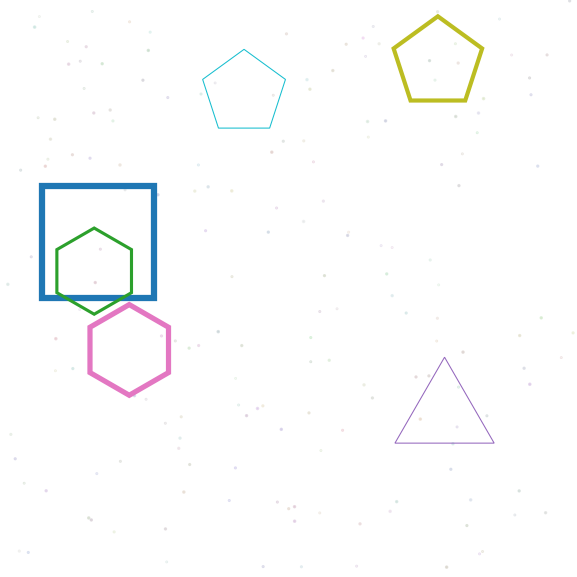[{"shape": "square", "thickness": 3, "radius": 0.48, "center": [0.17, 0.58]}, {"shape": "hexagon", "thickness": 1.5, "radius": 0.37, "center": [0.163, 0.53]}, {"shape": "triangle", "thickness": 0.5, "radius": 0.5, "center": [0.77, 0.281]}, {"shape": "hexagon", "thickness": 2.5, "radius": 0.39, "center": [0.224, 0.393]}, {"shape": "pentagon", "thickness": 2, "radius": 0.4, "center": [0.758, 0.89]}, {"shape": "pentagon", "thickness": 0.5, "radius": 0.38, "center": [0.423, 0.838]}]